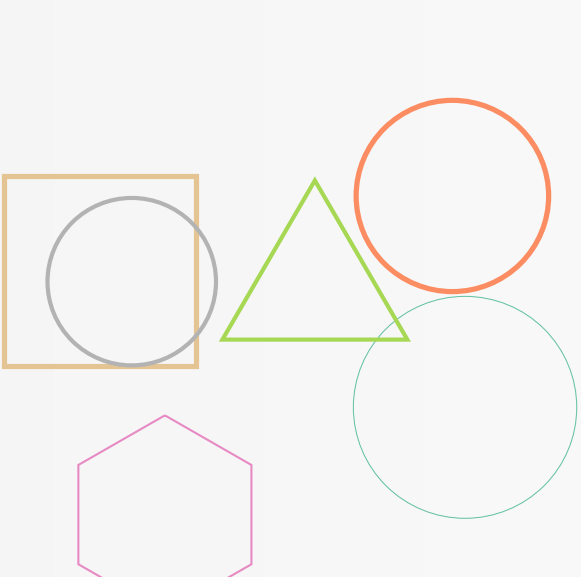[{"shape": "circle", "thickness": 0.5, "radius": 0.96, "center": [0.8, 0.294]}, {"shape": "circle", "thickness": 2.5, "radius": 0.83, "center": [0.778, 0.66]}, {"shape": "hexagon", "thickness": 1, "radius": 0.86, "center": [0.284, 0.108]}, {"shape": "triangle", "thickness": 2, "radius": 0.92, "center": [0.542, 0.503]}, {"shape": "square", "thickness": 2.5, "radius": 0.82, "center": [0.172, 0.53]}, {"shape": "circle", "thickness": 2, "radius": 0.72, "center": [0.227, 0.511]}]